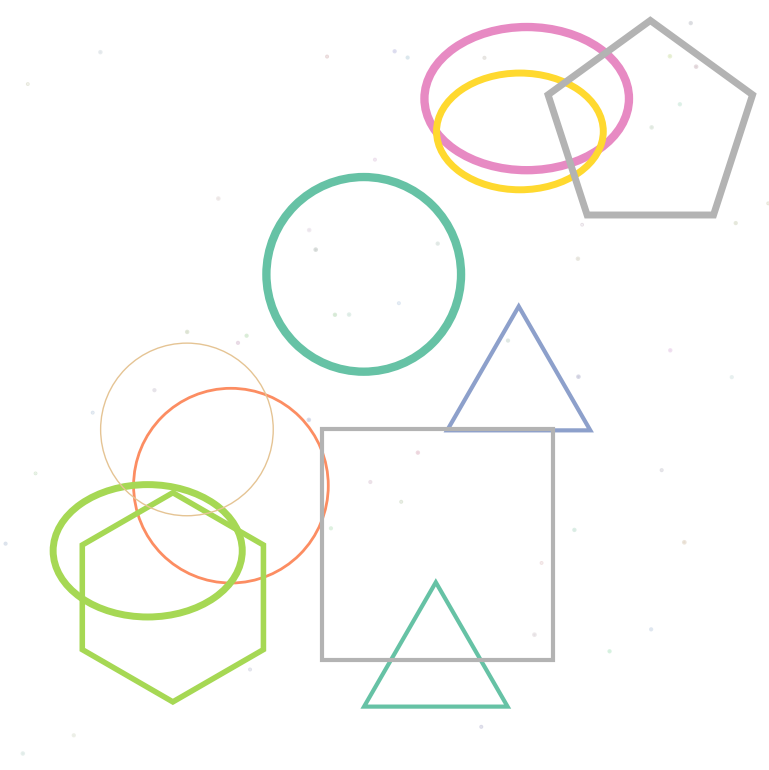[{"shape": "circle", "thickness": 3, "radius": 0.63, "center": [0.472, 0.644]}, {"shape": "triangle", "thickness": 1.5, "radius": 0.54, "center": [0.566, 0.136]}, {"shape": "circle", "thickness": 1, "radius": 0.63, "center": [0.3, 0.369]}, {"shape": "triangle", "thickness": 1.5, "radius": 0.54, "center": [0.674, 0.495]}, {"shape": "oval", "thickness": 3, "radius": 0.66, "center": [0.684, 0.872]}, {"shape": "oval", "thickness": 2.5, "radius": 0.61, "center": [0.192, 0.285]}, {"shape": "hexagon", "thickness": 2, "radius": 0.68, "center": [0.224, 0.224]}, {"shape": "oval", "thickness": 2.5, "radius": 0.54, "center": [0.675, 0.829]}, {"shape": "circle", "thickness": 0.5, "radius": 0.56, "center": [0.243, 0.442]}, {"shape": "square", "thickness": 1.5, "radius": 0.75, "center": [0.568, 0.293]}, {"shape": "pentagon", "thickness": 2.5, "radius": 0.7, "center": [0.845, 0.834]}]